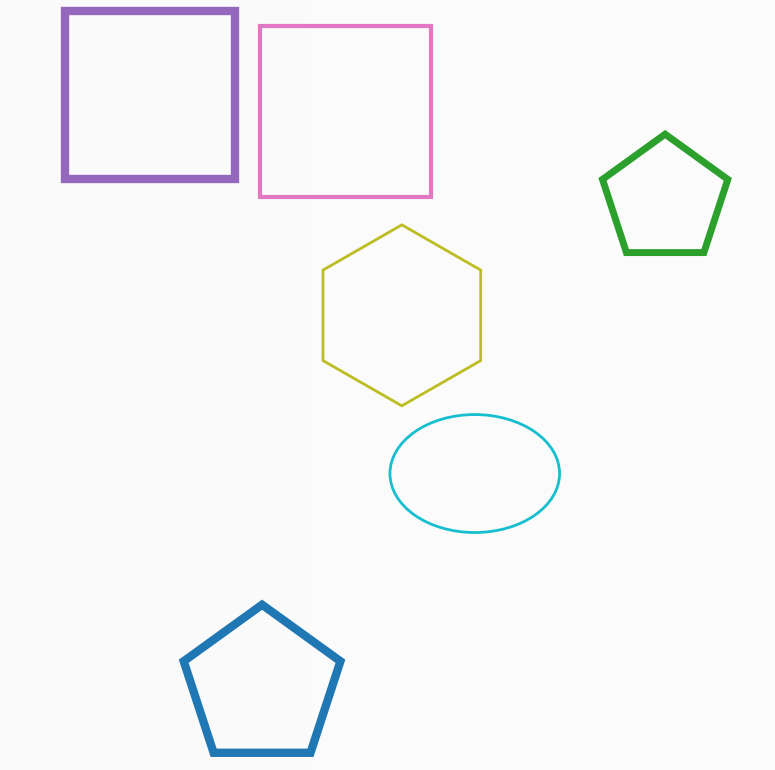[{"shape": "pentagon", "thickness": 3, "radius": 0.53, "center": [0.338, 0.108]}, {"shape": "pentagon", "thickness": 2.5, "radius": 0.43, "center": [0.858, 0.741]}, {"shape": "square", "thickness": 3, "radius": 0.55, "center": [0.193, 0.876]}, {"shape": "square", "thickness": 1.5, "radius": 0.55, "center": [0.446, 0.855]}, {"shape": "hexagon", "thickness": 1, "radius": 0.59, "center": [0.519, 0.59]}, {"shape": "oval", "thickness": 1, "radius": 0.55, "center": [0.613, 0.385]}]